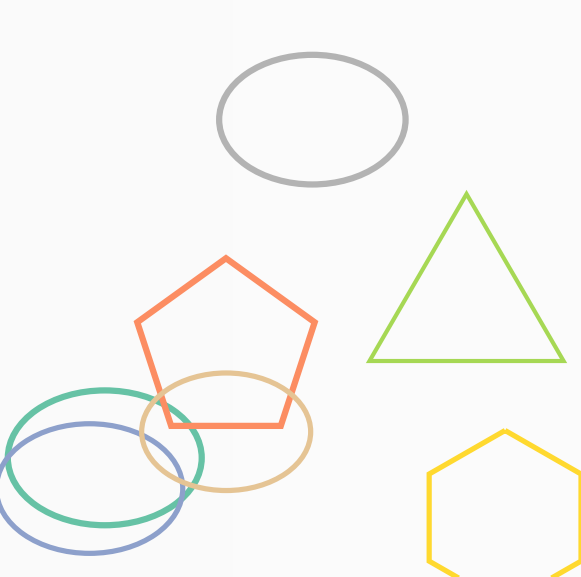[{"shape": "oval", "thickness": 3, "radius": 0.83, "center": [0.18, 0.206]}, {"shape": "pentagon", "thickness": 3, "radius": 0.8, "center": [0.389, 0.391]}, {"shape": "oval", "thickness": 2.5, "radius": 0.8, "center": [0.154, 0.153]}, {"shape": "triangle", "thickness": 2, "radius": 0.96, "center": [0.803, 0.47]}, {"shape": "hexagon", "thickness": 2.5, "radius": 0.75, "center": [0.869, 0.103]}, {"shape": "oval", "thickness": 2.5, "radius": 0.73, "center": [0.389, 0.252]}, {"shape": "oval", "thickness": 3, "radius": 0.8, "center": [0.537, 0.792]}]